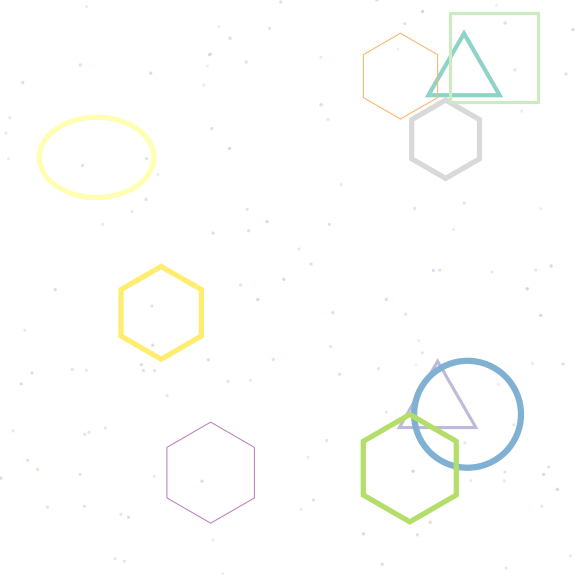[{"shape": "triangle", "thickness": 2, "radius": 0.36, "center": [0.803, 0.87]}, {"shape": "oval", "thickness": 2.5, "radius": 0.5, "center": [0.167, 0.727]}, {"shape": "triangle", "thickness": 1.5, "radius": 0.38, "center": [0.758, 0.297]}, {"shape": "circle", "thickness": 3, "radius": 0.46, "center": [0.81, 0.282]}, {"shape": "hexagon", "thickness": 0.5, "radius": 0.37, "center": [0.693, 0.867]}, {"shape": "hexagon", "thickness": 2.5, "radius": 0.46, "center": [0.71, 0.188]}, {"shape": "hexagon", "thickness": 2.5, "radius": 0.34, "center": [0.772, 0.758]}, {"shape": "hexagon", "thickness": 0.5, "radius": 0.44, "center": [0.365, 0.181]}, {"shape": "square", "thickness": 1.5, "radius": 0.38, "center": [0.856, 0.9]}, {"shape": "hexagon", "thickness": 2.5, "radius": 0.4, "center": [0.279, 0.457]}]